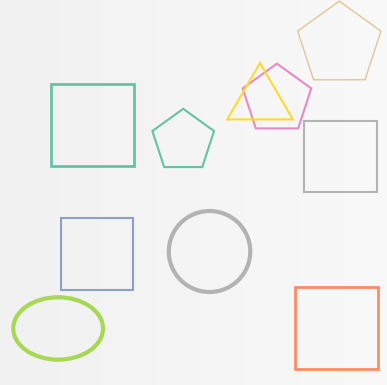[{"shape": "square", "thickness": 2, "radius": 0.54, "center": [0.238, 0.676]}, {"shape": "pentagon", "thickness": 1.5, "radius": 0.42, "center": [0.473, 0.634]}, {"shape": "square", "thickness": 2, "radius": 0.53, "center": [0.869, 0.148]}, {"shape": "square", "thickness": 1.5, "radius": 0.47, "center": [0.25, 0.341]}, {"shape": "pentagon", "thickness": 1.5, "radius": 0.47, "center": [0.715, 0.742]}, {"shape": "oval", "thickness": 3, "radius": 0.58, "center": [0.15, 0.147]}, {"shape": "triangle", "thickness": 1.5, "radius": 0.49, "center": [0.671, 0.739]}, {"shape": "pentagon", "thickness": 1, "radius": 0.56, "center": [0.876, 0.884]}, {"shape": "square", "thickness": 1.5, "radius": 0.47, "center": [0.879, 0.594]}, {"shape": "circle", "thickness": 3, "radius": 0.53, "center": [0.541, 0.347]}]